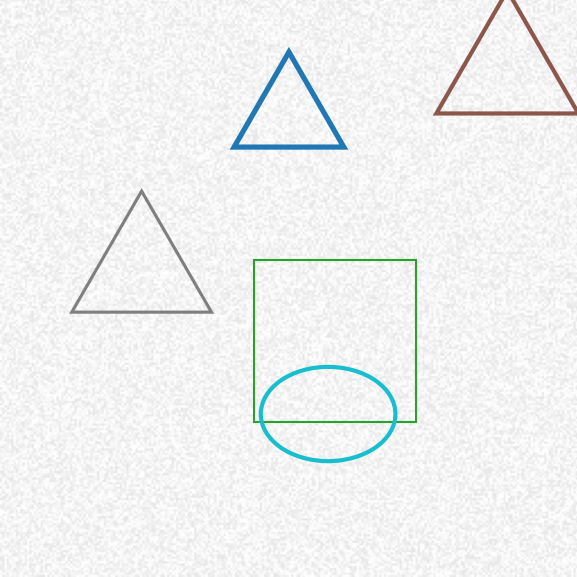[{"shape": "triangle", "thickness": 2.5, "radius": 0.55, "center": [0.5, 0.799]}, {"shape": "square", "thickness": 1, "radius": 0.7, "center": [0.58, 0.409]}, {"shape": "triangle", "thickness": 2, "radius": 0.71, "center": [0.879, 0.874]}, {"shape": "triangle", "thickness": 1.5, "radius": 0.7, "center": [0.245, 0.528]}, {"shape": "oval", "thickness": 2, "radius": 0.58, "center": [0.568, 0.282]}]